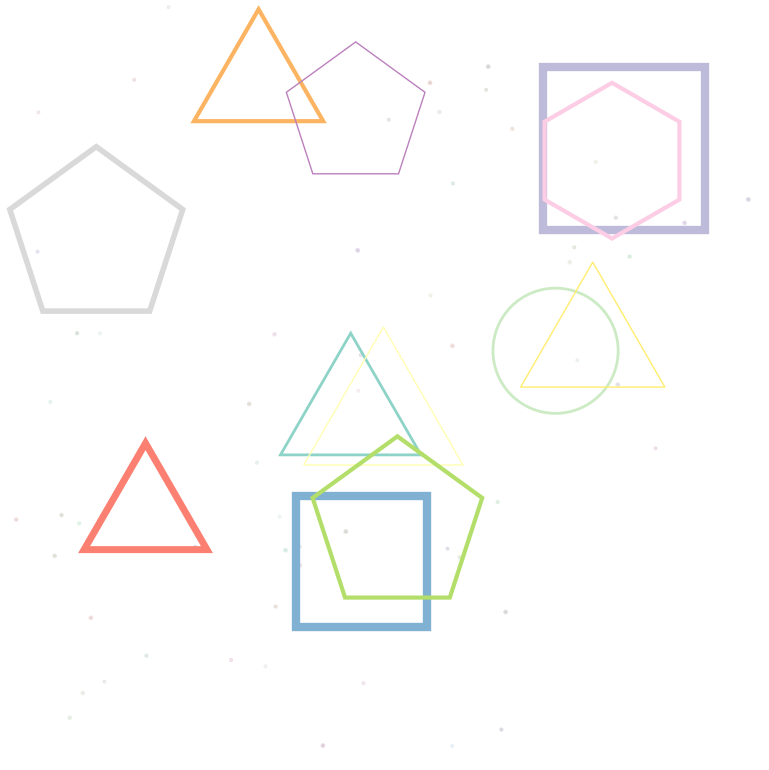[{"shape": "triangle", "thickness": 1, "radius": 0.53, "center": [0.455, 0.462]}, {"shape": "triangle", "thickness": 0.5, "radius": 0.6, "center": [0.498, 0.456]}, {"shape": "square", "thickness": 3, "radius": 0.53, "center": [0.811, 0.807]}, {"shape": "triangle", "thickness": 2.5, "radius": 0.46, "center": [0.189, 0.332]}, {"shape": "square", "thickness": 3, "radius": 0.43, "center": [0.47, 0.271]}, {"shape": "triangle", "thickness": 1.5, "radius": 0.48, "center": [0.336, 0.891]}, {"shape": "pentagon", "thickness": 1.5, "radius": 0.58, "center": [0.516, 0.318]}, {"shape": "hexagon", "thickness": 1.5, "radius": 0.51, "center": [0.795, 0.791]}, {"shape": "pentagon", "thickness": 2, "radius": 0.59, "center": [0.125, 0.691]}, {"shape": "pentagon", "thickness": 0.5, "radius": 0.47, "center": [0.462, 0.851]}, {"shape": "circle", "thickness": 1, "radius": 0.41, "center": [0.722, 0.544]}, {"shape": "triangle", "thickness": 0.5, "radius": 0.54, "center": [0.77, 0.551]}]